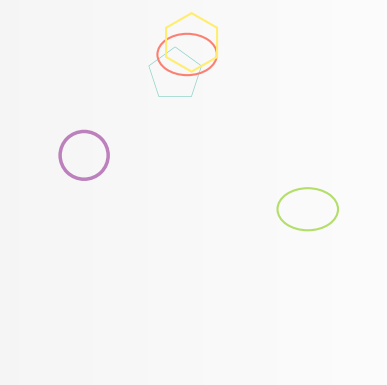[{"shape": "pentagon", "thickness": 0.5, "radius": 0.36, "center": [0.452, 0.807]}, {"shape": "oval", "thickness": 1.5, "radius": 0.38, "center": [0.483, 0.858]}, {"shape": "oval", "thickness": 1.5, "radius": 0.39, "center": [0.794, 0.456]}, {"shape": "circle", "thickness": 2.5, "radius": 0.31, "center": [0.217, 0.597]}, {"shape": "hexagon", "thickness": 1.5, "radius": 0.38, "center": [0.494, 0.89]}]